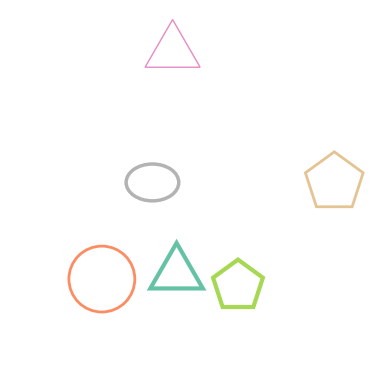[{"shape": "triangle", "thickness": 3, "radius": 0.39, "center": [0.459, 0.29]}, {"shape": "circle", "thickness": 2, "radius": 0.43, "center": [0.265, 0.275]}, {"shape": "triangle", "thickness": 1, "radius": 0.41, "center": [0.448, 0.867]}, {"shape": "pentagon", "thickness": 3, "radius": 0.34, "center": [0.618, 0.258]}, {"shape": "pentagon", "thickness": 2, "radius": 0.39, "center": [0.868, 0.527]}, {"shape": "oval", "thickness": 2.5, "radius": 0.34, "center": [0.396, 0.526]}]